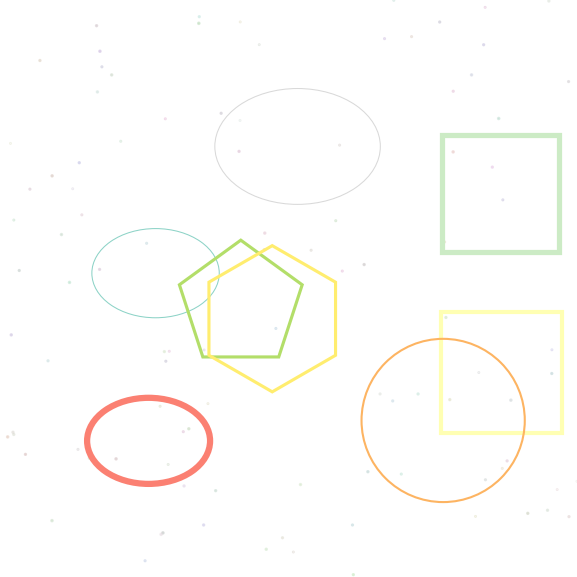[{"shape": "oval", "thickness": 0.5, "radius": 0.55, "center": [0.269, 0.526]}, {"shape": "square", "thickness": 2, "radius": 0.52, "center": [0.868, 0.354]}, {"shape": "oval", "thickness": 3, "radius": 0.53, "center": [0.257, 0.236]}, {"shape": "circle", "thickness": 1, "radius": 0.71, "center": [0.767, 0.271]}, {"shape": "pentagon", "thickness": 1.5, "radius": 0.56, "center": [0.417, 0.471]}, {"shape": "oval", "thickness": 0.5, "radius": 0.72, "center": [0.515, 0.746]}, {"shape": "square", "thickness": 2.5, "radius": 0.51, "center": [0.867, 0.664]}, {"shape": "hexagon", "thickness": 1.5, "radius": 0.63, "center": [0.471, 0.447]}]